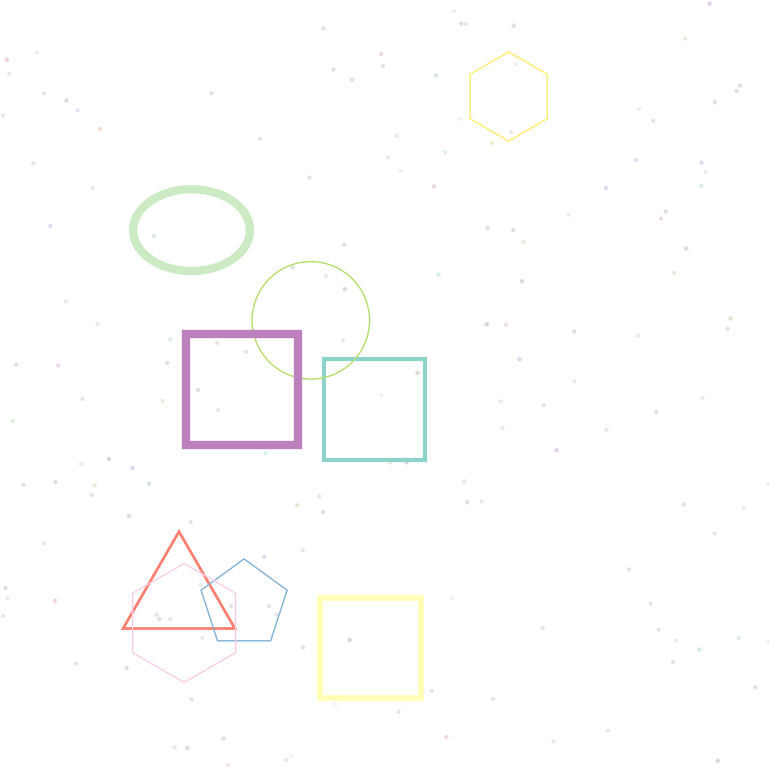[{"shape": "square", "thickness": 1.5, "radius": 0.33, "center": [0.487, 0.468]}, {"shape": "square", "thickness": 2, "radius": 0.33, "center": [0.482, 0.158]}, {"shape": "triangle", "thickness": 1, "radius": 0.42, "center": [0.232, 0.226]}, {"shape": "pentagon", "thickness": 0.5, "radius": 0.29, "center": [0.317, 0.215]}, {"shape": "circle", "thickness": 0.5, "radius": 0.38, "center": [0.404, 0.584]}, {"shape": "hexagon", "thickness": 0.5, "radius": 0.39, "center": [0.239, 0.191]}, {"shape": "square", "thickness": 3, "radius": 0.36, "center": [0.314, 0.494]}, {"shape": "oval", "thickness": 3, "radius": 0.38, "center": [0.249, 0.701]}, {"shape": "hexagon", "thickness": 0.5, "radius": 0.29, "center": [0.661, 0.875]}]